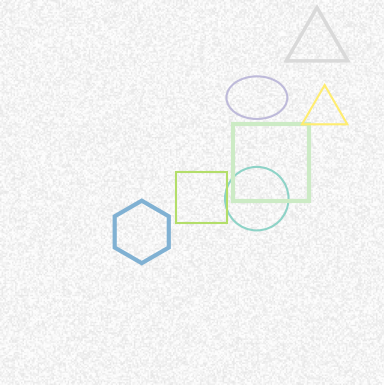[{"shape": "circle", "thickness": 1.5, "radius": 0.41, "center": [0.667, 0.484]}, {"shape": "oval", "thickness": 1.5, "radius": 0.4, "center": [0.667, 0.746]}, {"shape": "hexagon", "thickness": 3, "radius": 0.41, "center": [0.368, 0.398]}, {"shape": "square", "thickness": 1.5, "radius": 0.34, "center": [0.523, 0.487]}, {"shape": "triangle", "thickness": 2.5, "radius": 0.46, "center": [0.823, 0.888]}, {"shape": "square", "thickness": 3, "radius": 0.5, "center": [0.704, 0.577]}, {"shape": "triangle", "thickness": 1.5, "radius": 0.34, "center": [0.843, 0.711]}]